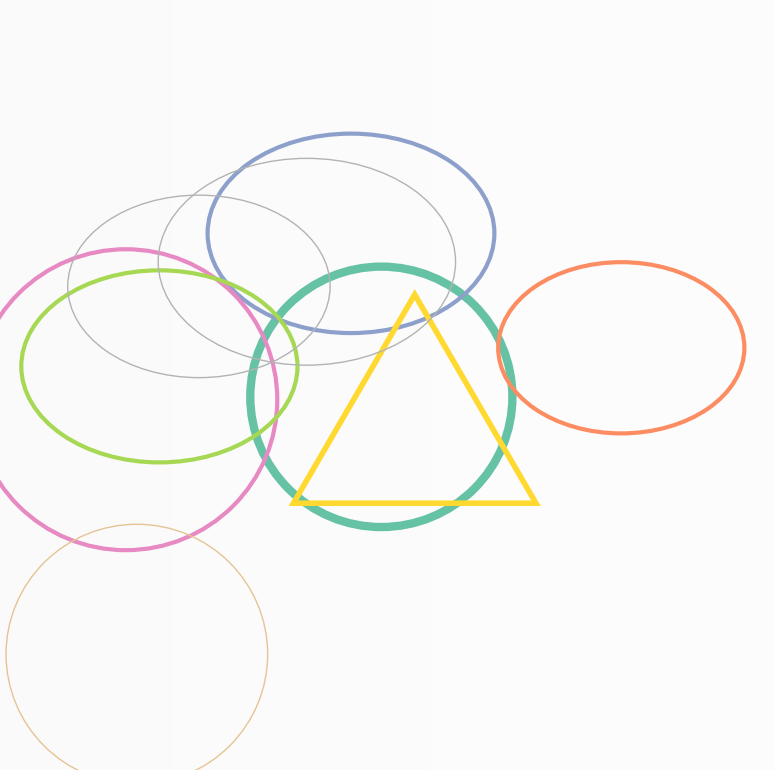[{"shape": "circle", "thickness": 3, "radius": 0.85, "center": [0.492, 0.485]}, {"shape": "oval", "thickness": 1.5, "radius": 0.79, "center": [0.802, 0.548]}, {"shape": "oval", "thickness": 1.5, "radius": 0.93, "center": [0.453, 0.697]}, {"shape": "circle", "thickness": 1.5, "radius": 0.98, "center": [0.162, 0.481]}, {"shape": "oval", "thickness": 1.5, "radius": 0.89, "center": [0.206, 0.524]}, {"shape": "triangle", "thickness": 2, "radius": 0.9, "center": [0.535, 0.437]}, {"shape": "circle", "thickness": 0.5, "radius": 0.84, "center": [0.177, 0.15]}, {"shape": "oval", "thickness": 0.5, "radius": 0.96, "center": [0.396, 0.66]}, {"shape": "oval", "thickness": 0.5, "radius": 0.85, "center": [0.257, 0.628]}]